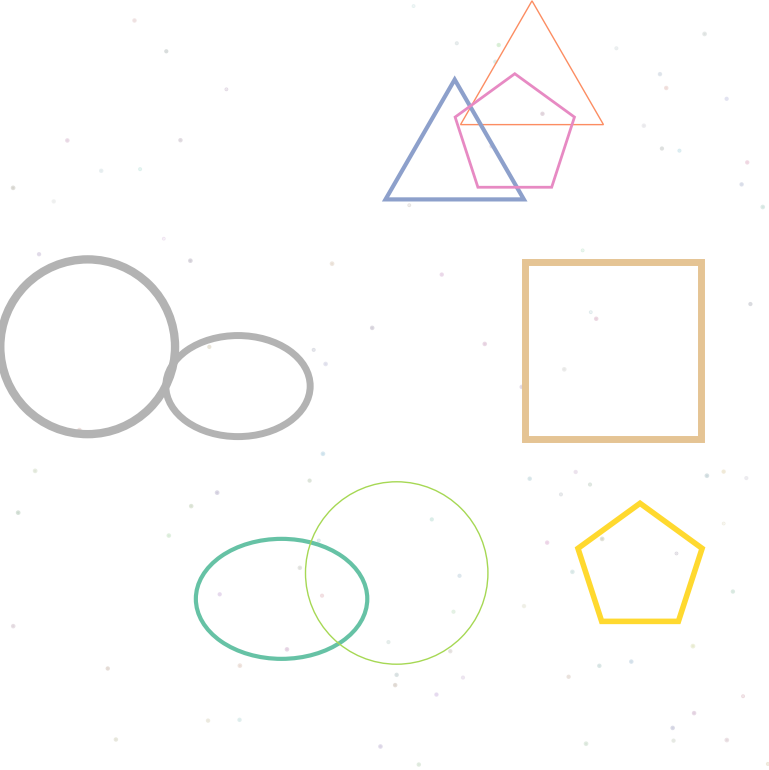[{"shape": "oval", "thickness": 1.5, "radius": 0.56, "center": [0.366, 0.222]}, {"shape": "triangle", "thickness": 0.5, "radius": 0.54, "center": [0.691, 0.892]}, {"shape": "triangle", "thickness": 1.5, "radius": 0.52, "center": [0.591, 0.793]}, {"shape": "pentagon", "thickness": 1, "radius": 0.41, "center": [0.669, 0.823]}, {"shape": "circle", "thickness": 0.5, "radius": 0.59, "center": [0.515, 0.256]}, {"shape": "pentagon", "thickness": 2, "radius": 0.42, "center": [0.831, 0.262]}, {"shape": "square", "thickness": 2.5, "radius": 0.57, "center": [0.796, 0.545]}, {"shape": "oval", "thickness": 2.5, "radius": 0.47, "center": [0.309, 0.499]}, {"shape": "circle", "thickness": 3, "radius": 0.57, "center": [0.114, 0.55]}]